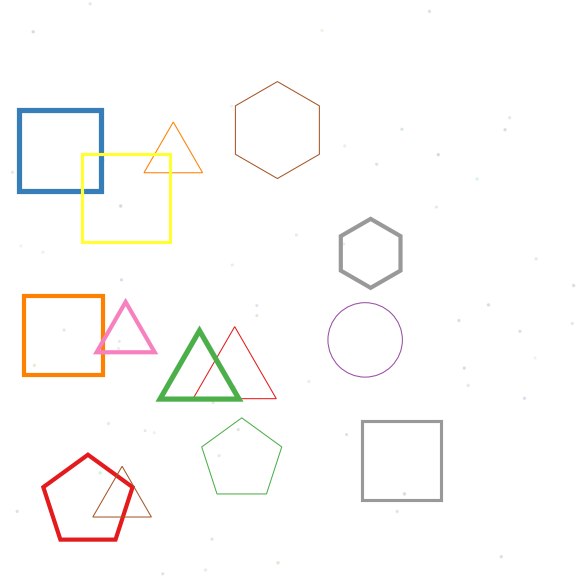[{"shape": "triangle", "thickness": 0.5, "radius": 0.42, "center": [0.406, 0.35]}, {"shape": "pentagon", "thickness": 2, "radius": 0.41, "center": [0.152, 0.13]}, {"shape": "square", "thickness": 2.5, "radius": 0.35, "center": [0.104, 0.738]}, {"shape": "triangle", "thickness": 2.5, "radius": 0.4, "center": [0.345, 0.348]}, {"shape": "pentagon", "thickness": 0.5, "radius": 0.36, "center": [0.419, 0.203]}, {"shape": "circle", "thickness": 0.5, "radius": 0.32, "center": [0.632, 0.411]}, {"shape": "square", "thickness": 2, "radius": 0.34, "center": [0.11, 0.419]}, {"shape": "triangle", "thickness": 0.5, "radius": 0.29, "center": [0.3, 0.729]}, {"shape": "square", "thickness": 1.5, "radius": 0.38, "center": [0.219, 0.656]}, {"shape": "triangle", "thickness": 0.5, "radius": 0.29, "center": [0.211, 0.133]}, {"shape": "hexagon", "thickness": 0.5, "radius": 0.42, "center": [0.48, 0.774]}, {"shape": "triangle", "thickness": 2, "radius": 0.29, "center": [0.218, 0.418]}, {"shape": "hexagon", "thickness": 2, "radius": 0.3, "center": [0.642, 0.56]}, {"shape": "square", "thickness": 1.5, "radius": 0.34, "center": [0.695, 0.202]}]